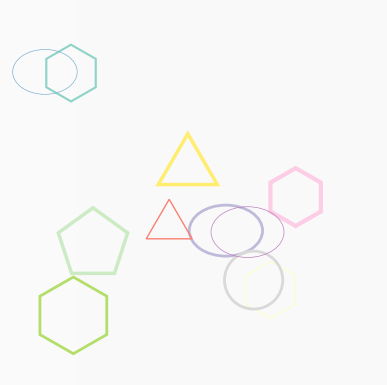[{"shape": "hexagon", "thickness": 1.5, "radius": 0.37, "center": [0.183, 0.81]}, {"shape": "hexagon", "thickness": 0.5, "radius": 0.37, "center": [0.698, 0.247]}, {"shape": "oval", "thickness": 2, "radius": 0.47, "center": [0.583, 0.401]}, {"shape": "triangle", "thickness": 1, "radius": 0.34, "center": [0.437, 0.414]}, {"shape": "oval", "thickness": 0.5, "radius": 0.42, "center": [0.116, 0.813]}, {"shape": "hexagon", "thickness": 2, "radius": 0.5, "center": [0.189, 0.181]}, {"shape": "hexagon", "thickness": 3, "radius": 0.38, "center": [0.763, 0.488]}, {"shape": "circle", "thickness": 2, "radius": 0.38, "center": [0.654, 0.272]}, {"shape": "oval", "thickness": 0.5, "radius": 0.47, "center": [0.639, 0.397]}, {"shape": "pentagon", "thickness": 2.5, "radius": 0.47, "center": [0.24, 0.366]}, {"shape": "triangle", "thickness": 2.5, "radius": 0.44, "center": [0.485, 0.565]}]